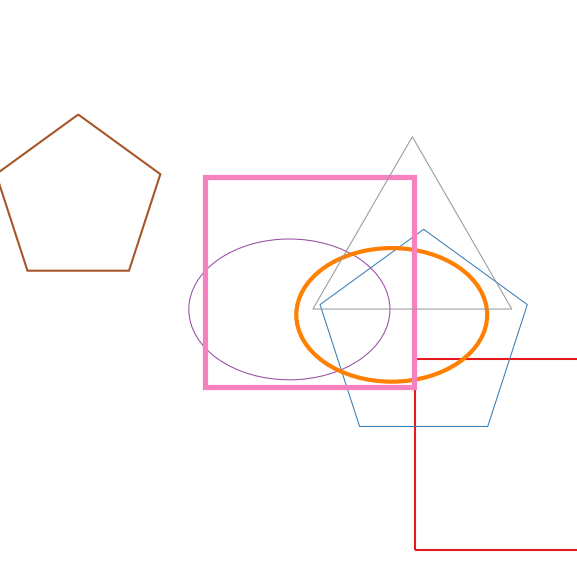[{"shape": "square", "thickness": 1, "radius": 0.83, "center": [0.884, 0.212]}, {"shape": "pentagon", "thickness": 0.5, "radius": 0.94, "center": [0.734, 0.413]}, {"shape": "oval", "thickness": 0.5, "radius": 0.87, "center": [0.501, 0.463]}, {"shape": "oval", "thickness": 2, "radius": 0.83, "center": [0.678, 0.454]}, {"shape": "pentagon", "thickness": 1, "radius": 0.75, "center": [0.135, 0.651]}, {"shape": "square", "thickness": 2.5, "radius": 0.91, "center": [0.536, 0.51]}, {"shape": "triangle", "thickness": 0.5, "radius": 0.99, "center": [0.714, 0.563]}]